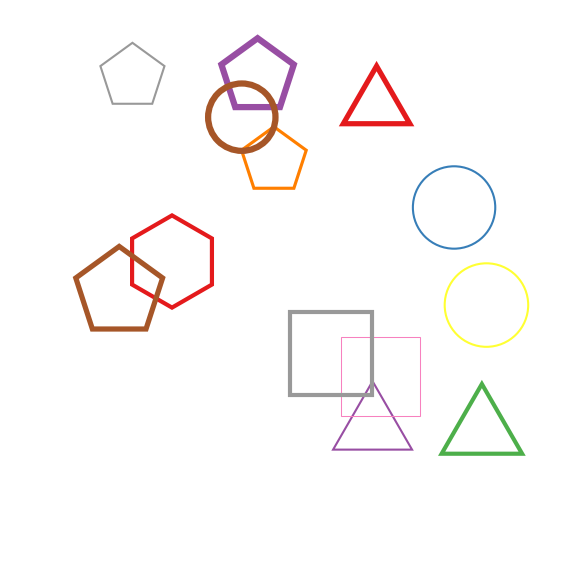[{"shape": "hexagon", "thickness": 2, "radius": 0.4, "center": [0.298, 0.546]}, {"shape": "triangle", "thickness": 2.5, "radius": 0.33, "center": [0.652, 0.818]}, {"shape": "circle", "thickness": 1, "radius": 0.36, "center": [0.786, 0.64]}, {"shape": "triangle", "thickness": 2, "radius": 0.4, "center": [0.834, 0.254]}, {"shape": "pentagon", "thickness": 3, "radius": 0.33, "center": [0.446, 0.867]}, {"shape": "triangle", "thickness": 1, "radius": 0.39, "center": [0.645, 0.26]}, {"shape": "pentagon", "thickness": 1.5, "radius": 0.29, "center": [0.474, 0.721]}, {"shape": "circle", "thickness": 1, "radius": 0.36, "center": [0.842, 0.471]}, {"shape": "pentagon", "thickness": 2.5, "radius": 0.4, "center": [0.206, 0.493]}, {"shape": "circle", "thickness": 3, "radius": 0.29, "center": [0.419, 0.796]}, {"shape": "square", "thickness": 0.5, "radius": 0.34, "center": [0.659, 0.346]}, {"shape": "pentagon", "thickness": 1, "radius": 0.29, "center": [0.229, 0.867]}, {"shape": "square", "thickness": 2, "radius": 0.36, "center": [0.572, 0.387]}]